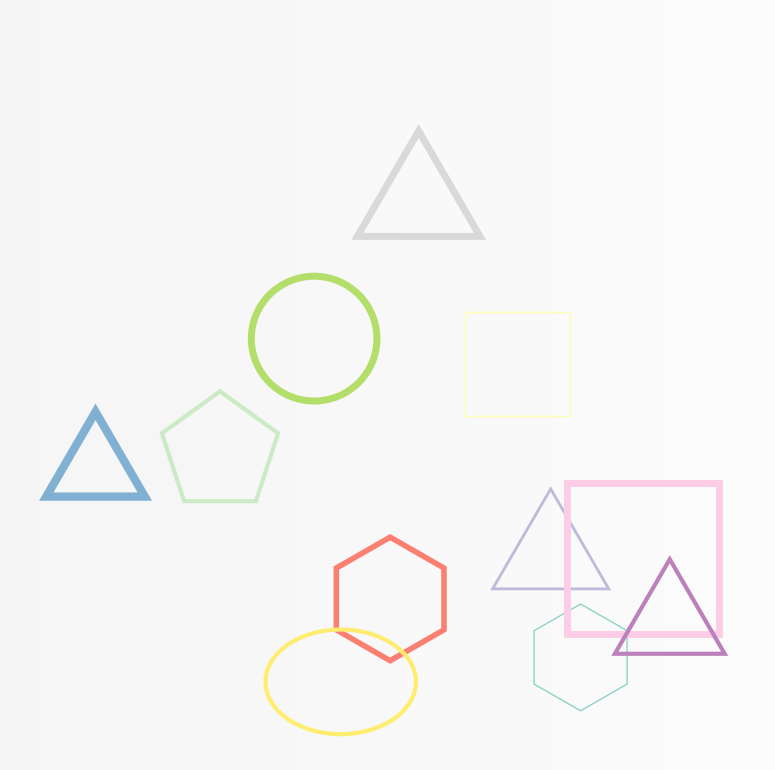[{"shape": "hexagon", "thickness": 0.5, "radius": 0.35, "center": [0.749, 0.146]}, {"shape": "square", "thickness": 0.5, "radius": 0.34, "center": [0.668, 0.527]}, {"shape": "triangle", "thickness": 1, "radius": 0.43, "center": [0.711, 0.278]}, {"shape": "hexagon", "thickness": 2, "radius": 0.4, "center": [0.503, 0.222]}, {"shape": "triangle", "thickness": 3, "radius": 0.37, "center": [0.123, 0.392]}, {"shape": "circle", "thickness": 2.5, "radius": 0.41, "center": [0.405, 0.56]}, {"shape": "square", "thickness": 2.5, "radius": 0.49, "center": [0.83, 0.275]}, {"shape": "triangle", "thickness": 2.5, "radius": 0.46, "center": [0.54, 0.739]}, {"shape": "triangle", "thickness": 1.5, "radius": 0.41, "center": [0.864, 0.192]}, {"shape": "pentagon", "thickness": 1.5, "radius": 0.39, "center": [0.284, 0.413]}, {"shape": "oval", "thickness": 1.5, "radius": 0.49, "center": [0.44, 0.114]}]